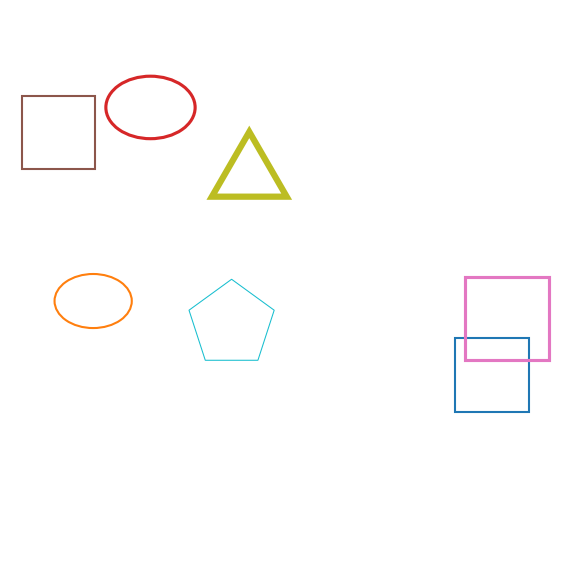[{"shape": "square", "thickness": 1, "radius": 0.32, "center": [0.852, 0.351]}, {"shape": "oval", "thickness": 1, "radius": 0.33, "center": [0.161, 0.478]}, {"shape": "oval", "thickness": 1.5, "radius": 0.39, "center": [0.261, 0.813]}, {"shape": "square", "thickness": 1, "radius": 0.32, "center": [0.101, 0.77]}, {"shape": "square", "thickness": 1.5, "radius": 0.36, "center": [0.878, 0.448]}, {"shape": "triangle", "thickness": 3, "radius": 0.37, "center": [0.432, 0.696]}, {"shape": "pentagon", "thickness": 0.5, "radius": 0.39, "center": [0.401, 0.438]}]